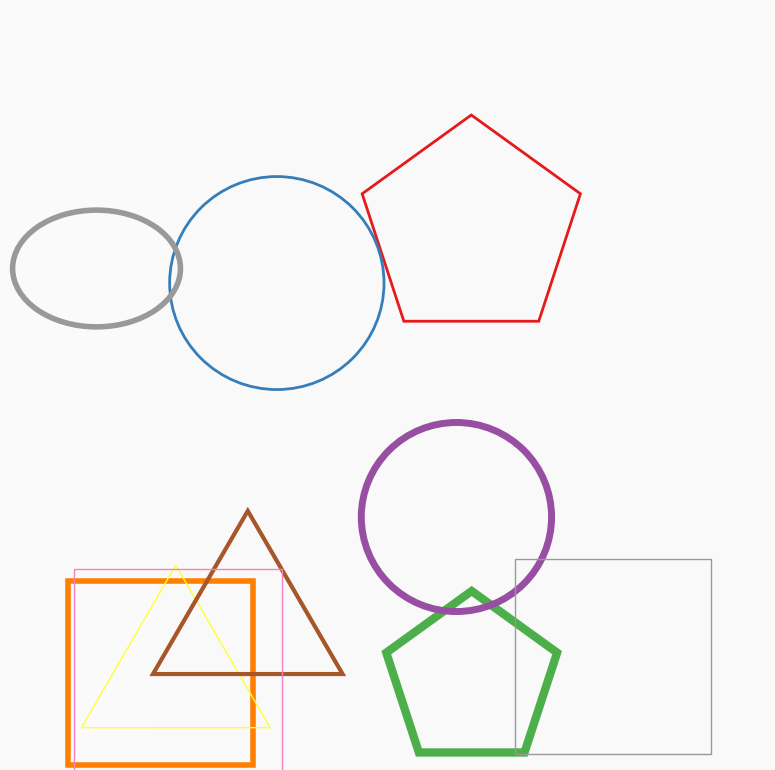[{"shape": "pentagon", "thickness": 1, "radius": 0.74, "center": [0.608, 0.703]}, {"shape": "circle", "thickness": 1, "radius": 0.69, "center": [0.357, 0.632]}, {"shape": "pentagon", "thickness": 3, "radius": 0.58, "center": [0.609, 0.117]}, {"shape": "circle", "thickness": 2.5, "radius": 0.61, "center": [0.589, 0.329]}, {"shape": "square", "thickness": 2, "radius": 0.6, "center": [0.207, 0.126]}, {"shape": "triangle", "thickness": 0.5, "radius": 0.7, "center": [0.227, 0.125]}, {"shape": "triangle", "thickness": 1.5, "radius": 0.71, "center": [0.32, 0.195]}, {"shape": "square", "thickness": 0.5, "radius": 0.67, "center": [0.23, 0.126]}, {"shape": "oval", "thickness": 2, "radius": 0.54, "center": [0.125, 0.651]}, {"shape": "square", "thickness": 0.5, "radius": 0.63, "center": [0.791, 0.147]}]